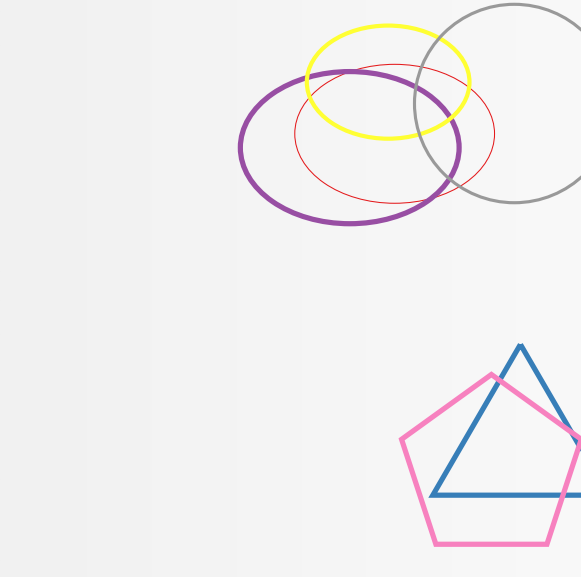[{"shape": "oval", "thickness": 0.5, "radius": 0.86, "center": [0.679, 0.767]}, {"shape": "triangle", "thickness": 2.5, "radius": 0.87, "center": [0.895, 0.229]}, {"shape": "oval", "thickness": 2.5, "radius": 0.94, "center": [0.602, 0.743]}, {"shape": "oval", "thickness": 2, "radius": 0.7, "center": [0.668, 0.857]}, {"shape": "pentagon", "thickness": 2.5, "radius": 0.81, "center": [0.845, 0.188]}, {"shape": "circle", "thickness": 1.5, "radius": 0.86, "center": [0.885, 0.82]}]